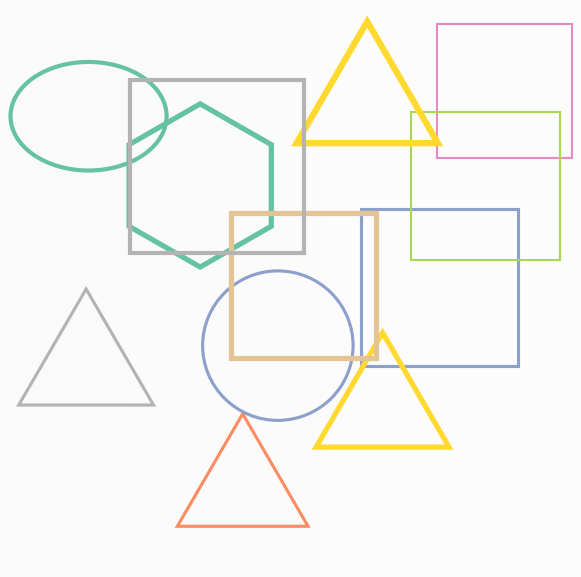[{"shape": "oval", "thickness": 2, "radius": 0.67, "center": [0.152, 0.798]}, {"shape": "hexagon", "thickness": 2.5, "radius": 0.71, "center": [0.344, 0.678]}, {"shape": "triangle", "thickness": 1.5, "radius": 0.65, "center": [0.418, 0.153]}, {"shape": "circle", "thickness": 1.5, "radius": 0.65, "center": [0.478, 0.401]}, {"shape": "square", "thickness": 1.5, "radius": 0.68, "center": [0.756, 0.501]}, {"shape": "square", "thickness": 1, "radius": 0.58, "center": [0.867, 0.841]}, {"shape": "square", "thickness": 1, "radius": 0.64, "center": [0.835, 0.677]}, {"shape": "triangle", "thickness": 3, "radius": 0.7, "center": [0.632, 0.821]}, {"shape": "triangle", "thickness": 2.5, "radius": 0.66, "center": [0.658, 0.291]}, {"shape": "square", "thickness": 2.5, "radius": 0.62, "center": [0.522, 0.505]}, {"shape": "triangle", "thickness": 1.5, "radius": 0.67, "center": [0.148, 0.365]}, {"shape": "square", "thickness": 2, "radius": 0.75, "center": [0.373, 0.711]}]